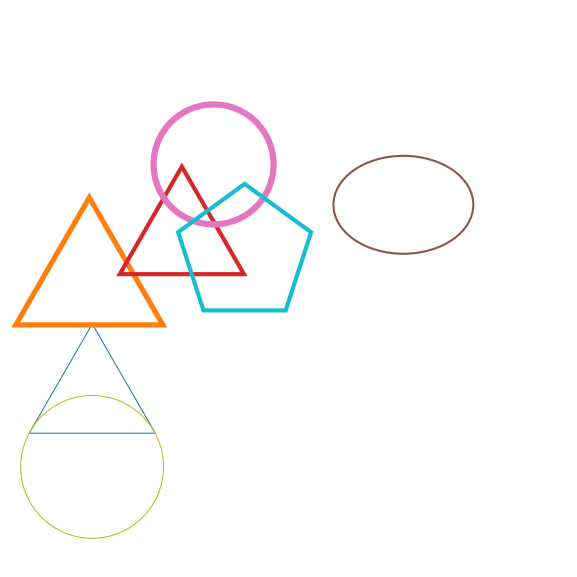[{"shape": "triangle", "thickness": 0.5, "radius": 0.63, "center": [0.16, 0.312]}, {"shape": "triangle", "thickness": 2.5, "radius": 0.73, "center": [0.155, 0.51]}, {"shape": "triangle", "thickness": 2, "radius": 0.62, "center": [0.315, 0.586]}, {"shape": "oval", "thickness": 1, "radius": 0.61, "center": [0.698, 0.645]}, {"shape": "circle", "thickness": 3, "radius": 0.52, "center": [0.37, 0.714]}, {"shape": "circle", "thickness": 0.5, "radius": 0.62, "center": [0.159, 0.191]}, {"shape": "pentagon", "thickness": 2, "radius": 0.61, "center": [0.424, 0.56]}]